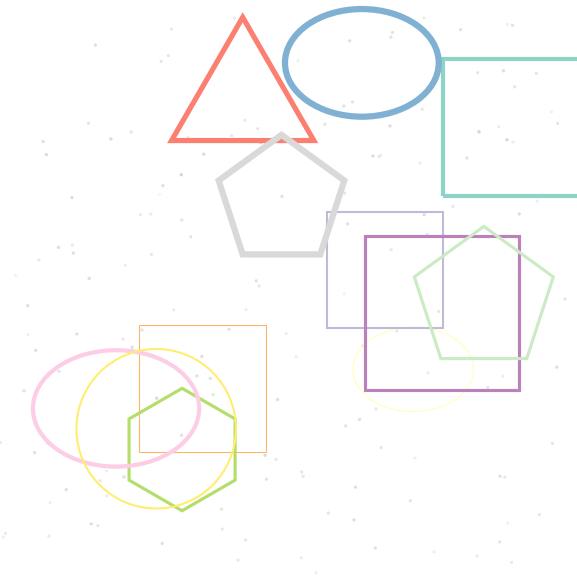[{"shape": "square", "thickness": 2, "radius": 0.59, "center": [0.886, 0.779]}, {"shape": "oval", "thickness": 0.5, "radius": 0.52, "center": [0.716, 0.36]}, {"shape": "square", "thickness": 1, "radius": 0.5, "center": [0.667, 0.532]}, {"shape": "triangle", "thickness": 2.5, "radius": 0.71, "center": [0.42, 0.827]}, {"shape": "oval", "thickness": 3, "radius": 0.67, "center": [0.627, 0.89]}, {"shape": "square", "thickness": 0.5, "radius": 0.55, "center": [0.351, 0.326]}, {"shape": "hexagon", "thickness": 1.5, "radius": 0.53, "center": [0.315, 0.221]}, {"shape": "oval", "thickness": 2, "radius": 0.72, "center": [0.201, 0.292]}, {"shape": "pentagon", "thickness": 3, "radius": 0.57, "center": [0.487, 0.651]}, {"shape": "square", "thickness": 1.5, "radius": 0.67, "center": [0.766, 0.458]}, {"shape": "pentagon", "thickness": 1.5, "radius": 0.63, "center": [0.838, 0.481]}, {"shape": "circle", "thickness": 1, "radius": 0.69, "center": [0.27, 0.257]}]